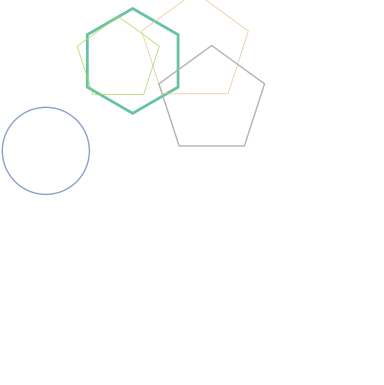[{"shape": "hexagon", "thickness": 2, "radius": 0.68, "center": [0.345, 0.842]}, {"shape": "circle", "thickness": 1, "radius": 0.57, "center": [0.119, 0.608]}, {"shape": "pentagon", "thickness": 0.5, "radius": 0.56, "center": [0.307, 0.845]}, {"shape": "pentagon", "thickness": 0.5, "radius": 0.73, "center": [0.507, 0.874]}, {"shape": "pentagon", "thickness": 1, "radius": 0.72, "center": [0.55, 0.738]}]